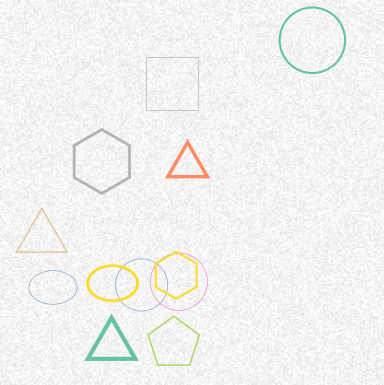[{"shape": "circle", "thickness": 1.5, "radius": 0.43, "center": [0.811, 0.895]}, {"shape": "triangle", "thickness": 3, "radius": 0.36, "center": [0.29, 0.104]}, {"shape": "triangle", "thickness": 2.5, "radius": 0.3, "center": [0.487, 0.571]}, {"shape": "oval", "thickness": 0.5, "radius": 0.31, "center": [0.138, 0.253]}, {"shape": "circle", "thickness": 0.5, "radius": 0.34, "center": [0.368, 0.26]}, {"shape": "circle", "thickness": 0.5, "radius": 0.37, "center": [0.465, 0.268]}, {"shape": "pentagon", "thickness": 1, "radius": 0.35, "center": [0.451, 0.108]}, {"shape": "hexagon", "thickness": 1.5, "radius": 0.31, "center": [0.457, 0.285]}, {"shape": "oval", "thickness": 2, "radius": 0.32, "center": [0.293, 0.264]}, {"shape": "triangle", "thickness": 1, "radius": 0.38, "center": [0.109, 0.383]}, {"shape": "hexagon", "thickness": 2, "radius": 0.41, "center": [0.265, 0.581]}, {"shape": "square", "thickness": 0.5, "radius": 0.34, "center": [0.447, 0.783]}]